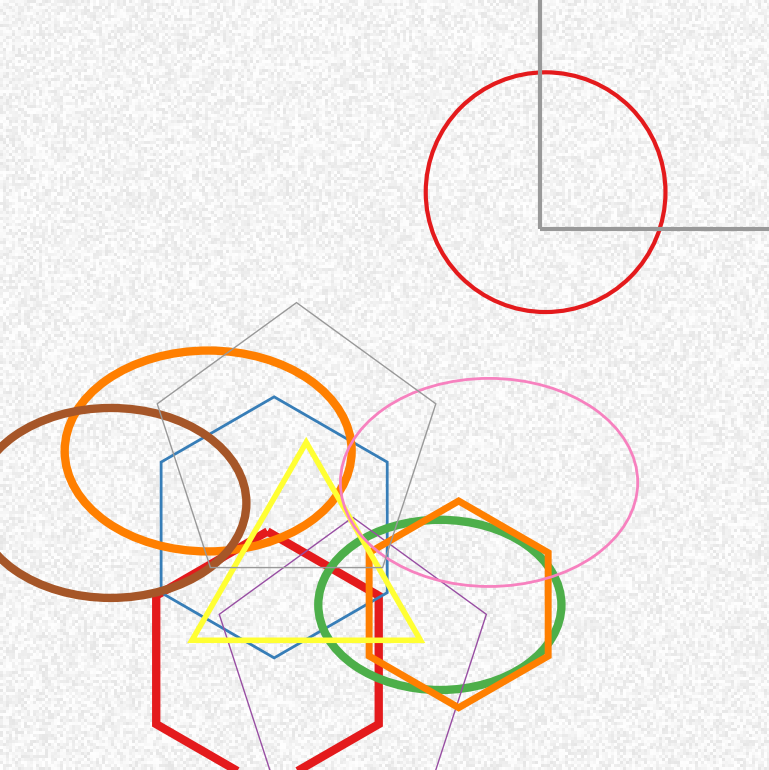[{"shape": "hexagon", "thickness": 3, "radius": 0.83, "center": [0.347, 0.143]}, {"shape": "circle", "thickness": 1.5, "radius": 0.78, "center": [0.709, 0.75]}, {"shape": "hexagon", "thickness": 1, "radius": 0.85, "center": [0.356, 0.315]}, {"shape": "oval", "thickness": 3, "radius": 0.79, "center": [0.571, 0.214]}, {"shape": "pentagon", "thickness": 0.5, "radius": 0.91, "center": [0.458, 0.146]}, {"shape": "hexagon", "thickness": 2.5, "radius": 0.67, "center": [0.596, 0.215]}, {"shape": "oval", "thickness": 3, "radius": 0.93, "center": [0.27, 0.414]}, {"shape": "triangle", "thickness": 2, "radius": 0.86, "center": [0.398, 0.254]}, {"shape": "oval", "thickness": 3, "radius": 0.88, "center": [0.144, 0.347]}, {"shape": "oval", "thickness": 1, "radius": 0.97, "center": [0.635, 0.373]}, {"shape": "pentagon", "thickness": 0.5, "radius": 0.95, "center": [0.385, 0.417]}, {"shape": "square", "thickness": 1.5, "radius": 0.92, "center": [0.886, 0.888]}]